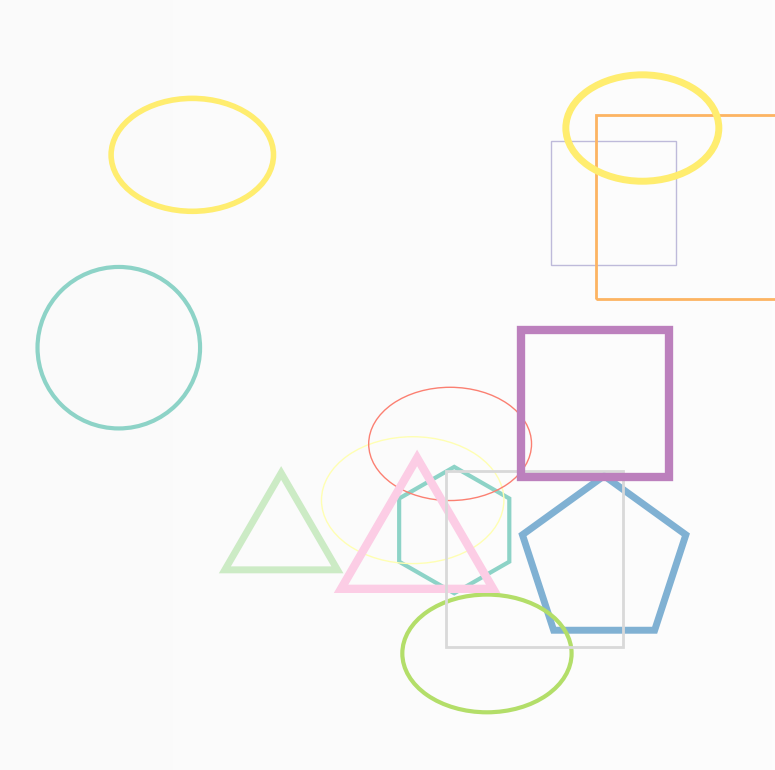[{"shape": "circle", "thickness": 1.5, "radius": 0.52, "center": [0.153, 0.548]}, {"shape": "hexagon", "thickness": 1.5, "radius": 0.41, "center": [0.586, 0.312]}, {"shape": "oval", "thickness": 0.5, "radius": 0.59, "center": [0.532, 0.35]}, {"shape": "square", "thickness": 0.5, "radius": 0.4, "center": [0.792, 0.737]}, {"shape": "oval", "thickness": 0.5, "radius": 0.53, "center": [0.581, 0.423]}, {"shape": "pentagon", "thickness": 2.5, "radius": 0.55, "center": [0.78, 0.271]}, {"shape": "square", "thickness": 1, "radius": 0.59, "center": [0.888, 0.731]}, {"shape": "oval", "thickness": 1.5, "radius": 0.55, "center": [0.628, 0.151]}, {"shape": "triangle", "thickness": 3, "radius": 0.57, "center": [0.538, 0.292]}, {"shape": "square", "thickness": 1, "radius": 0.57, "center": [0.69, 0.274]}, {"shape": "square", "thickness": 3, "radius": 0.48, "center": [0.768, 0.476]}, {"shape": "triangle", "thickness": 2.5, "radius": 0.42, "center": [0.363, 0.302]}, {"shape": "oval", "thickness": 2.5, "radius": 0.49, "center": [0.829, 0.834]}, {"shape": "oval", "thickness": 2, "radius": 0.52, "center": [0.248, 0.799]}]